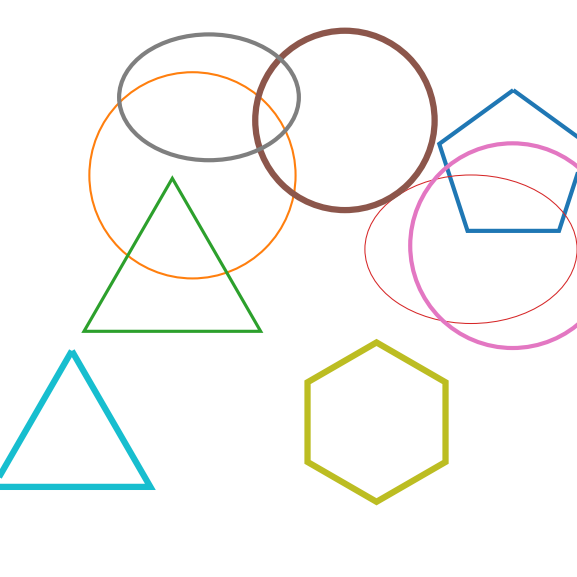[{"shape": "pentagon", "thickness": 2, "radius": 0.67, "center": [0.889, 0.708]}, {"shape": "circle", "thickness": 1, "radius": 0.89, "center": [0.333, 0.696]}, {"shape": "triangle", "thickness": 1.5, "radius": 0.88, "center": [0.298, 0.514]}, {"shape": "oval", "thickness": 0.5, "radius": 0.92, "center": [0.816, 0.568]}, {"shape": "circle", "thickness": 3, "radius": 0.78, "center": [0.597, 0.791]}, {"shape": "circle", "thickness": 2, "radius": 0.89, "center": [0.888, 0.574]}, {"shape": "oval", "thickness": 2, "radius": 0.78, "center": [0.362, 0.831]}, {"shape": "hexagon", "thickness": 3, "radius": 0.69, "center": [0.652, 0.268]}, {"shape": "triangle", "thickness": 3, "radius": 0.79, "center": [0.124, 0.235]}]